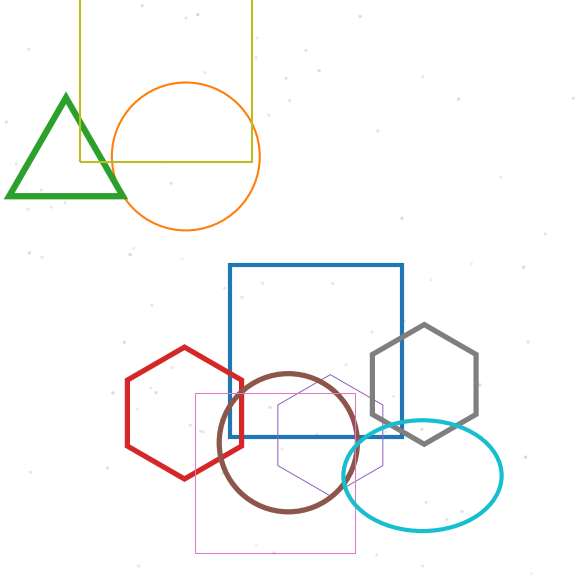[{"shape": "square", "thickness": 2, "radius": 0.74, "center": [0.547, 0.391]}, {"shape": "circle", "thickness": 1, "radius": 0.64, "center": [0.322, 0.728]}, {"shape": "triangle", "thickness": 3, "radius": 0.57, "center": [0.114, 0.716]}, {"shape": "hexagon", "thickness": 2.5, "radius": 0.57, "center": [0.319, 0.284]}, {"shape": "hexagon", "thickness": 0.5, "radius": 0.52, "center": [0.572, 0.245]}, {"shape": "circle", "thickness": 2.5, "radius": 0.6, "center": [0.499, 0.232]}, {"shape": "square", "thickness": 0.5, "radius": 0.69, "center": [0.477, 0.18]}, {"shape": "hexagon", "thickness": 2.5, "radius": 0.52, "center": [0.735, 0.333]}, {"shape": "square", "thickness": 1, "radius": 0.74, "center": [0.287, 0.867]}, {"shape": "oval", "thickness": 2, "radius": 0.69, "center": [0.732, 0.176]}]